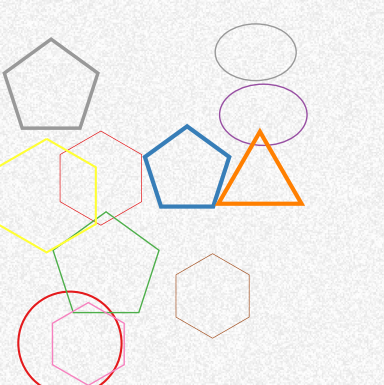[{"shape": "circle", "thickness": 1.5, "radius": 0.67, "center": [0.182, 0.108]}, {"shape": "hexagon", "thickness": 0.5, "radius": 0.61, "center": [0.262, 0.537]}, {"shape": "pentagon", "thickness": 3, "radius": 0.58, "center": [0.486, 0.557]}, {"shape": "pentagon", "thickness": 1, "radius": 0.72, "center": [0.275, 0.305]}, {"shape": "oval", "thickness": 1, "radius": 0.57, "center": [0.684, 0.702]}, {"shape": "triangle", "thickness": 3, "radius": 0.62, "center": [0.675, 0.533]}, {"shape": "hexagon", "thickness": 1.5, "radius": 0.74, "center": [0.121, 0.492]}, {"shape": "hexagon", "thickness": 0.5, "radius": 0.55, "center": [0.552, 0.231]}, {"shape": "hexagon", "thickness": 1, "radius": 0.54, "center": [0.229, 0.107]}, {"shape": "oval", "thickness": 1, "radius": 0.53, "center": [0.664, 0.864]}, {"shape": "pentagon", "thickness": 2.5, "radius": 0.64, "center": [0.133, 0.77]}]